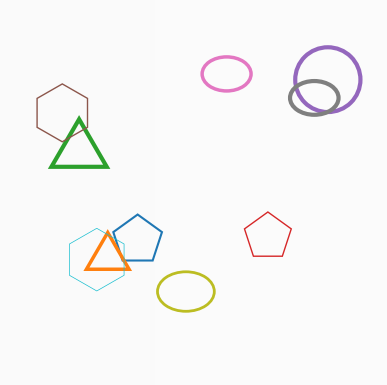[{"shape": "pentagon", "thickness": 1.5, "radius": 0.33, "center": [0.355, 0.377]}, {"shape": "triangle", "thickness": 2.5, "radius": 0.32, "center": [0.278, 0.332]}, {"shape": "triangle", "thickness": 3, "radius": 0.41, "center": [0.204, 0.608]}, {"shape": "pentagon", "thickness": 1, "radius": 0.32, "center": [0.691, 0.386]}, {"shape": "circle", "thickness": 3, "radius": 0.42, "center": [0.846, 0.793]}, {"shape": "hexagon", "thickness": 1, "radius": 0.38, "center": [0.161, 0.707]}, {"shape": "oval", "thickness": 2.5, "radius": 0.32, "center": [0.585, 0.808]}, {"shape": "oval", "thickness": 3, "radius": 0.31, "center": [0.811, 0.746]}, {"shape": "oval", "thickness": 2, "radius": 0.37, "center": [0.48, 0.243]}, {"shape": "hexagon", "thickness": 0.5, "radius": 0.41, "center": [0.25, 0.326]}]